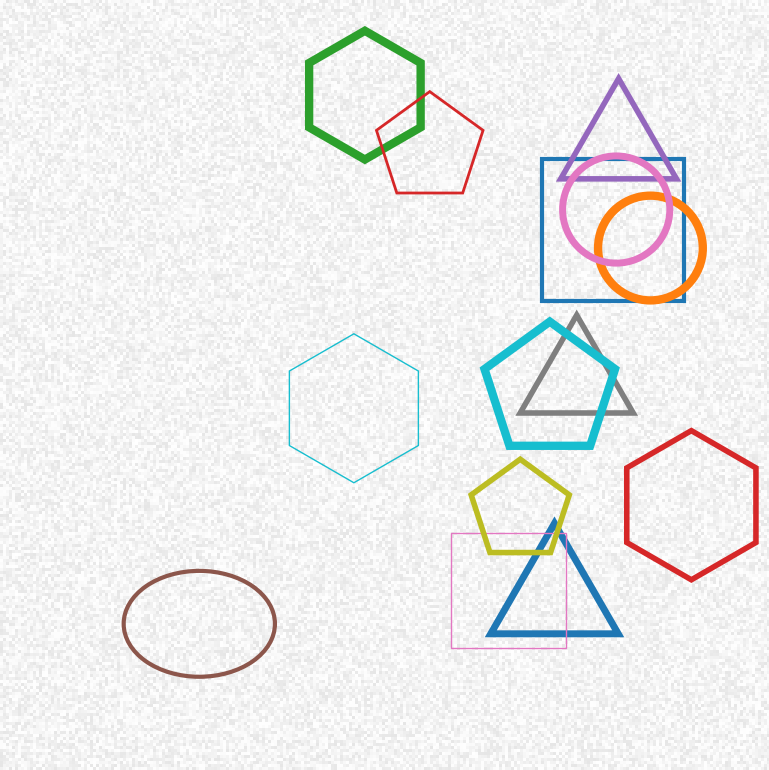[{"shape": "square", "thickness": 1.5, "radius": 0.46, "center": [0.796, 0.701]}, {"shape": "triangle", "thickness": 2.5, "radius": 0.48, "center": [0.72, 0.225]}, {"shape": "circle", "thickness": 3, "radius": 0.34, "center": [0.845, 0.678]}, {"shape": "hexagon", "thickness": 3, "radius": 0.42, "center": [0.474, 0.876]}, {"shape": "pentagon", "thickness": 1, "radius": 0.36, "center": [0.558, 0.808]}, {"shape": "hexagon", "thickness": 2, "radius": 0.48, "center": [0.898, 0.344]}, {"shape": "triangle", "thickness": 2, "radius": 0.43, "center": [0.803, 0.811]}, {"shape": "oval", "thickness": 1.5, "radius": 0.49, "center": [0.259, 0.19]}, {"shape": "circle", "thickness": 2.5, "radius": 0.35, "center": [0.8, 0.728]}, {"shape": "square", "thickness": 0.5, "radius": 0.37, "center": [0.66, 0.234]}, {"shape": "triangle", "thickness": 2, "radius": 0.42, "center": [0.749, 0.506]}, {"shape": "pentagon", "thickness": 2, "radius": 0.33, "center": [0.676, 0.337]}, {"shape": "hexagon", "thickness": 0.5, "radius": 0.48, "center": [0.46, 0.47]}, {"shape": "pentagon", "thickness": 3, "radius": 0.45, "center": [0.714, 0.493]}]